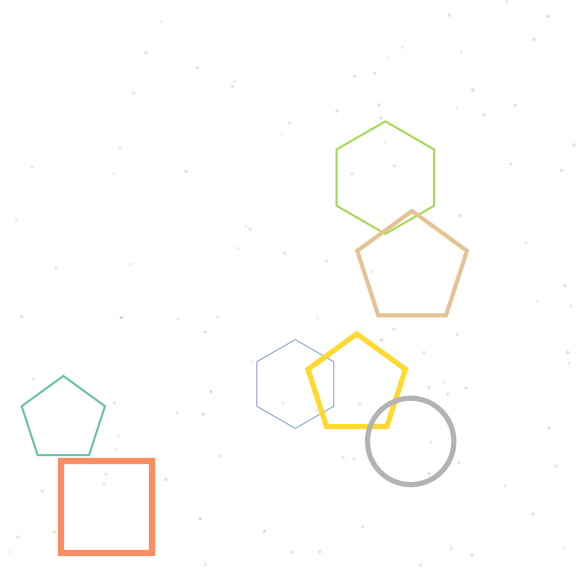[{"shape": "pentagon", "thickness": 1, "radius": 0.38, "center": [0.11, 0.272]}, {"shape": "square", "thickness": 3, "radius": 0.4, "center": [0.184, 0.121]}, {"shape": "hexagon", "thickness": 0.5, "radius": 0.38, "center": [0.511, 0.334]}, {"shape": "hexagon", "thickness": 1, "radius": 0.49, "center": [0.667, 0.692]}, {"shape": "pentagon", "thickness": 2.5, "radius": 0.44, "center": [0.618, 0.332]}, {"shape": "pentagon", "thickness": 2, "radius": 0.5, "center": [0.714, 0.534]}, {"shape": "circle", "thickness": 2.5, "radius": 0.37, "center": [0.711, 0.235]}]